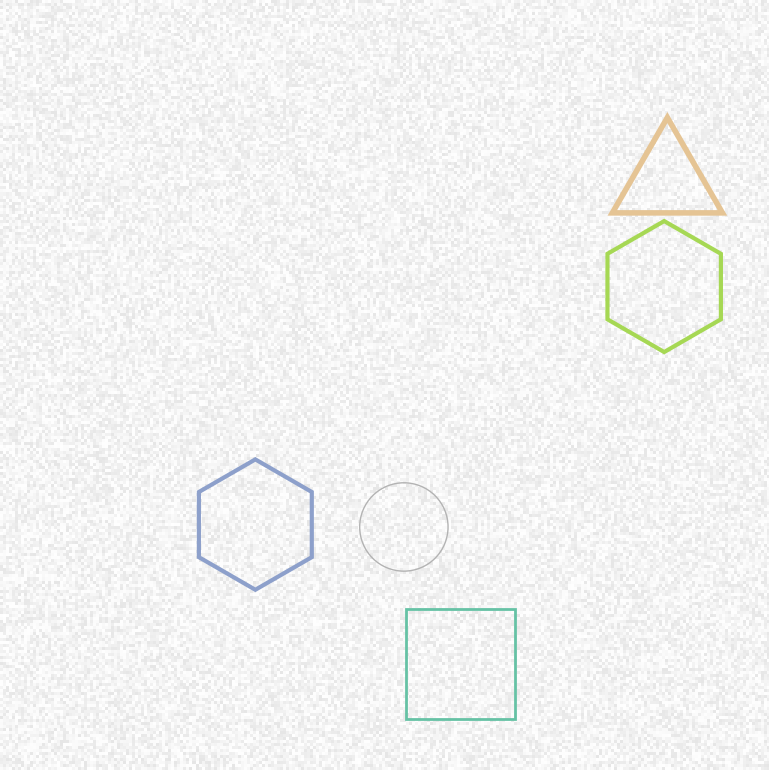[{"shape": "square", "thickness": 1, "radius": 0.36, "center": [0.598, 0.138]}, {"shape": "hexagon", "thickness": 1.5, "radius": 0.42, "center": [0.332, 0.319]}, {"shape": "hexagon", "thickness": 1.5, "radius": 0.43, "center": [0.863, 0.628]}, {"shape": "triangle", "thickness": 2, "radius": 0.41, "center": [0.867, 0.765]}, {"shape": "circle", "thickness": 0.5, "radius": 0.29, "center": [0.525, 0.316]}]